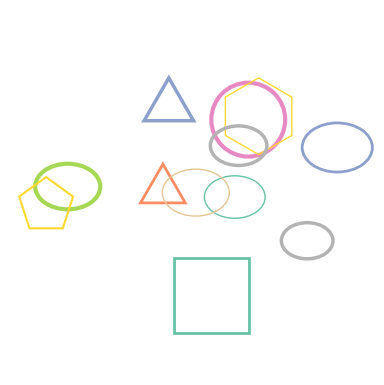[{"shape": "square", "thickness": 2, "radius": 0.49, "center": [0.549, 0.233]}, {"shape": "oval", "thickness": 1, "radius": 0.39, "center": [0.61, 0.488]}, {"shape": "triangle", "thickness": 2, "radius": 0.34, "center": [0.423, 0.507]}, {"shape": "oval", "thickness": 2, "radius": 0.46, "center": [0.876, 0.617]}, {"shape": "triangle", "thickness": 2.5, "radius": 0.37, "center": [0.438, 0.723]}, {"shape": "circle", "thickness": 3, "radius": 0.48, "center": [0.645, 0.689]}, {"shape": "oval", "thickness": 3, "radius": 0.42, "center": [0.176, 0.515]}, {"shape": "pentagon", "thickness": 1.5, "radius": 0.37, "center": [0.12, 0.467]}, {"shape": "hexagon", "thickness": 1, "radius": 0.5, "center": [0.672, 0.698]}, {"shape": "oval", "thickness": 1, "radius": 0.43, "center": [0.509, 0.5]}, {"shape": "oval", "thickness": 2.5, "radius": 0.33, "center": [0.798, 0.375]}, {"shape": "oval", "thickness": 2.5, "radius": 0.37, "center": [0.62, 0.622]}]